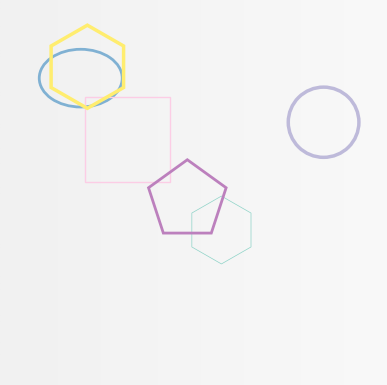[{"shape": "hexagon", "thickness": 0.5, "radius": 0.44, "center": [0.571, 0.403]}, {"shape": "circle", "thickness": 2.5, "radius": 0.46, "center": [0.835, 0.683]}, {"shape": "oval", "thickness": 2, "radius": 0.54, "center": [0.208, 0.797]}, {"shape": "square", "thickness": 1, "radius": 0.55, "center": [0.329, 0.637]}, {"shape": "pentagon", "thickness": 2, "radius": 0.53, "center": [0.483, 0.48]}, {"shape": "hexagon", "thickness": 2.5, "radius": 0.54, "center": [0.225, 0.827]}]